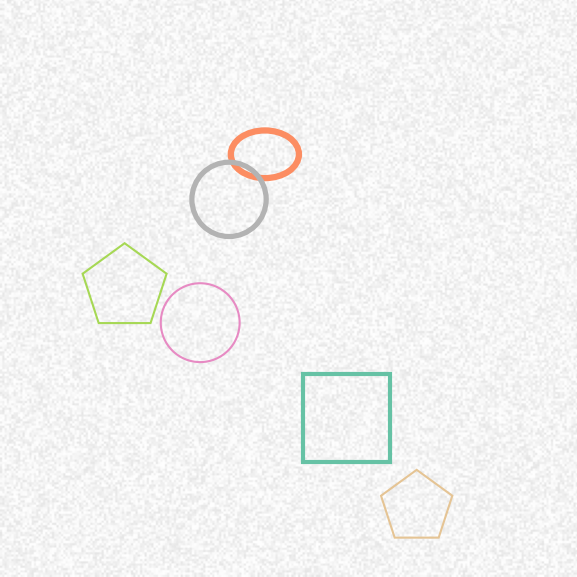[{"shape": "square", "thickness": 2, "radius": 0.38, "center": [0.6, 0.275]}, {"shape": "oval", "thickness": 3, "radius": 0.29, "center": [0.459, 0.732]}, {"shape": "circle", "thickness": 1, "radius": 0.34, "center": [0.347, 0.44]}, {"shape": "pentagon", "thickness": 1, "radius": 0.38, "center": [0.216, 0.502]}, {"shape": "pentagon", "thickness": 1, "radius": 0.32, "center": [0.722, 0.121]}, {"shape": "circle", "thickness": 2.5, "radius": 0.32, "center": [0.397, 0.654]}]